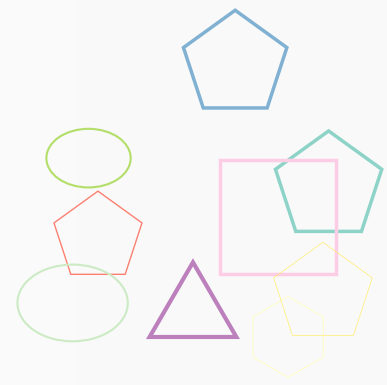[{"shape": "pentagon", "thickness": 2.5, "radius": 0.72, "center": [0.848, 0.516]}, {"shape": "hexagon", "thickness": 0.5, "radius": 0.52, "center": [0.743, 0.125]}, {"shape": "pentagon", "thickness": 1, "radius": 0.6, "center": [0.253, 0.384]}, {"shape": "pentagon", "thickness": 2.5, "radius": 0.7, "center": [0.607, 0.833]}, {"shape": "oval", "thickness": 1.5, "radius": 0.54, "center": [0.228, 0.589]}, {"shape": "square", "thickness": 2.5, "radius": 0.74, "center": [0.718, 0.436]}, {"shape": "triangle", "thickness": 3, "radius": 0.65, "center": [0.498, 0.189]}, {"shape": "oval", "thickness": 1.5, "radius": 0.71, "center": [0.187, 0.213]}, {"shape": "pentagon", "thickness": 0.5, "radius": 0.67, "center": [0.833, 0.237]}]